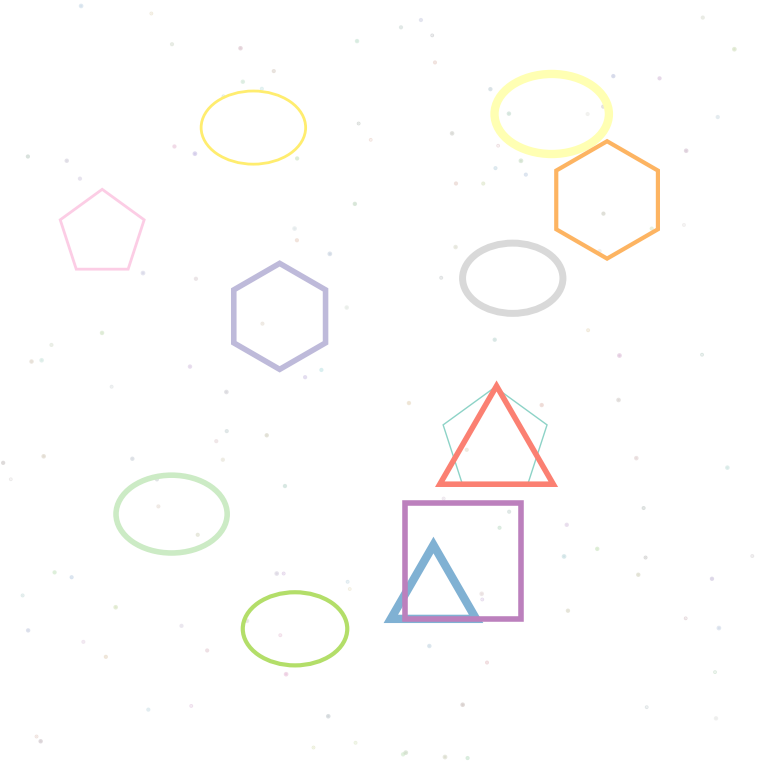[{"shape": "pentagon", "thickness": 0.5, "radius": 0.35, "center": [0.643, 0.426]}, {"shape": "oval", "thickness": 3, "radius": 0.37, "center": [0.717, 0.852]}, {"shape": "hexagon", "thickness": 2, "radius": 0.34, "center": [0.363, 0.589]}, {"shape": "triangle", "thickness": 2, "radius": 0.43, "center": [0.645, 0.414]}, {"shape": "triangle", "thickness": 3, "radius": 0.32, "center": [0.563, 0.228]}, {"shape": "hexagon", "thickness": 1.5, "radius": 0.38, "center": [0.788, 0.74]}, {"shape": "oval", "thickness": 1.5, "radius": 0.34, "center": [0.383, 0.183]}, {"shape": "pentagon", "thickness": 1, "radius": 0.29, "center": [0.133, 0.697]}, {"shape": "oval", "thickness": 2.5, "radius": 0.33, "center": [0.666, 0.639]}, {"shape": "square", "thickness": 2, "radius": 0.38, "center": [0.601, 0.271]}, {"shape": "oval", "thickness": 2, "radius": 0.36, "center": [0.223, 0.332]}, {"shape": "oval", "thickness": 1, "radius": 0.34, "center": [0.329, 0.834]}]